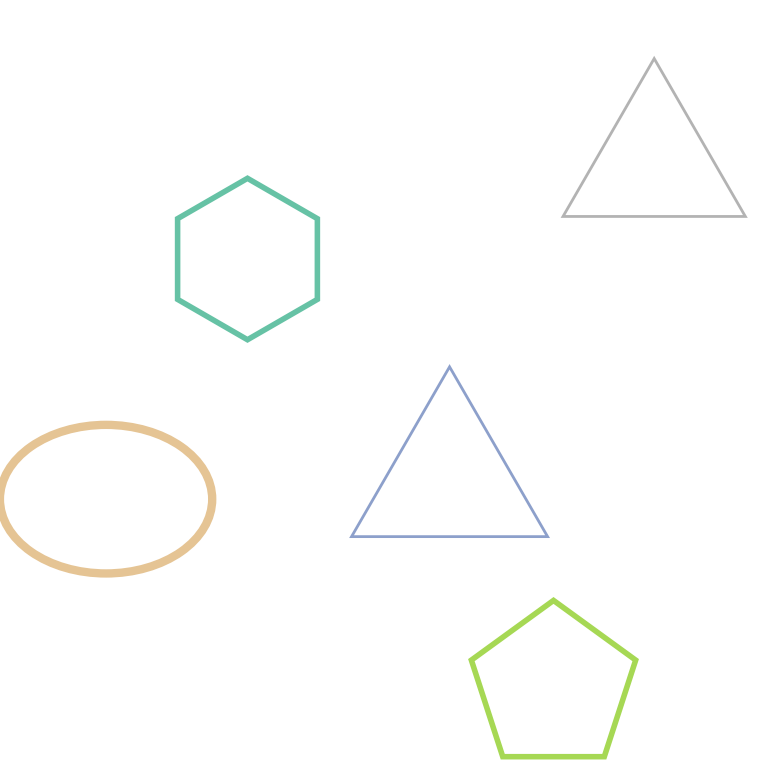[{"shape": "hexagon", "thickness": 2, "radius": 0.52, "center": [0.321, 0.664]}, {"shape": "triangle", "thickness": 1, "radius": 0.73, "center": [0.584, 0.377]}, {"shape": "pentagon", "thickness": 2, "radius": 0.56, "center": [0.719, 0.108]}, {"shape": "oval", "thickness": 3, "radius": 0.69, "center": [0.138, 0.352]}, {"shape": "triangle", "thickness": 1, "radius": 0.68, "center": [0.85, 0.787]}]